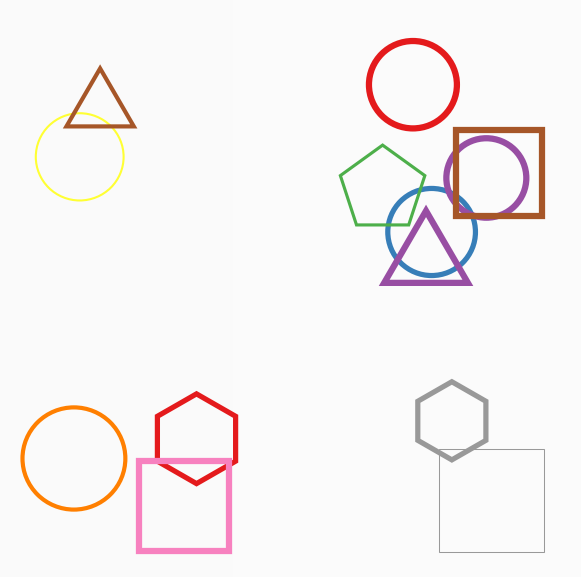[{"shape": "hexagon", "thickness": 2.5, "radius": 0.39, "center": [0.338, 0.239]}, {"shape": "circle", "thickness": 3, "radius": 0.38, "center": [0.71, 0.852]}, {"shape": "circle", "thickness": 2.5, "radius": 0.38, "center": [0.743, 0.597]}, {"shape": "pentagon", "thickness": 1.5, "radius": 0.38, "center": [0.658, 0.671]}, {"shape": "circle", "thickness": 3, "radius": 0.34, "center": [0.837, 0.691]}, {"shape": "triangle", "thickness": 3, "radius": 0.42, "center": [0.733, 0.551]}, {"shape": "circle", "thickness": 2, "radius": 0.44, "center": [0.127, 0.205]}, {"shape": "circle", "thickness": 1, "radius": 0.38, "center": [0.137, 0.728]}, {"shape": "square", "thickness": 3, "radius": 0.37, "center": [0.858, 0.699]}, {"shape": "triangle", "thickness": 2, "radius": 0.33, "center": [0.172, 0.814]}, {"shape": "square", "thickness": 3, "radius": 0.39, "center": [0.316, 0.123]}, {"shape": "square", "thickness": 0.5, "radius": 0.45, "center": [0.845, 0.132]}, {"shape": "hexagon", "thickness": 2.5, "radius": 0.34, "center": [0.777, 0.27]}]